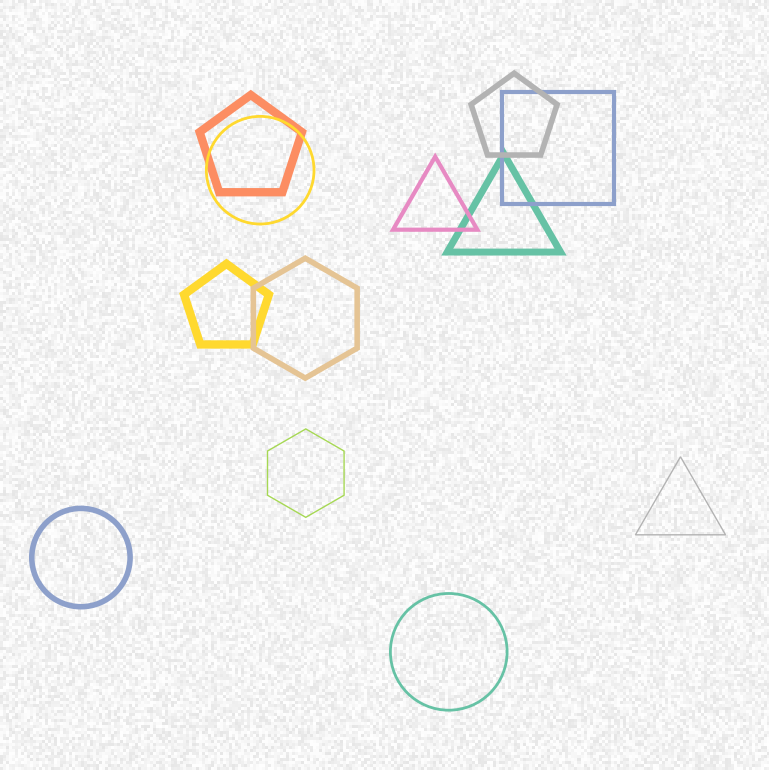[{"shape": "circle", "thickness": 1, "radius": 0.38, "center": [0.583, 0.153]}, {"shape": "triangle", "thickness": 2.5, "radius": 0.42, "center": [0.654, 0.715]}, {"shape": "pentagon", "thickness": 3, "radius": 0.35, "center": [0.326, 0.807]}, {"shape": "circle", "thickness": 2, "radius": 0.32, "center": [0.105, 0.276]}, {"shape": "square", "thickness": 1.5, "radius": 0.36, "center": [0.725, 0.808]}, {"shape": "triangle", "thickness": 1.5, "radius": 0.32, "center": [0.565, 0.733]}, {"shape": "hexagon", "thickness": 0.5, "radius": 0.29, "center": [0.397, 0.386]}, {"shape": "pentagon", "thickness": 3, "radius": 0.29, "center": [0.294, 0.599]}, {"shape": "circle", "thickness": 1, "radius": 0.35, "center": [0.338, 0.779]}, {"shape": "hexagon", "thickness": 2, "radius": 0.39, "center": [0.396, 0.587]}, {"shape": "pentagon", "thickness": 2, "radius": 0.29, "center": [0.668, 0.846]}, {"shape": "triangle", "thickness": 0.5, "radius": 0.34, "center": [0.884, 0.339]}]